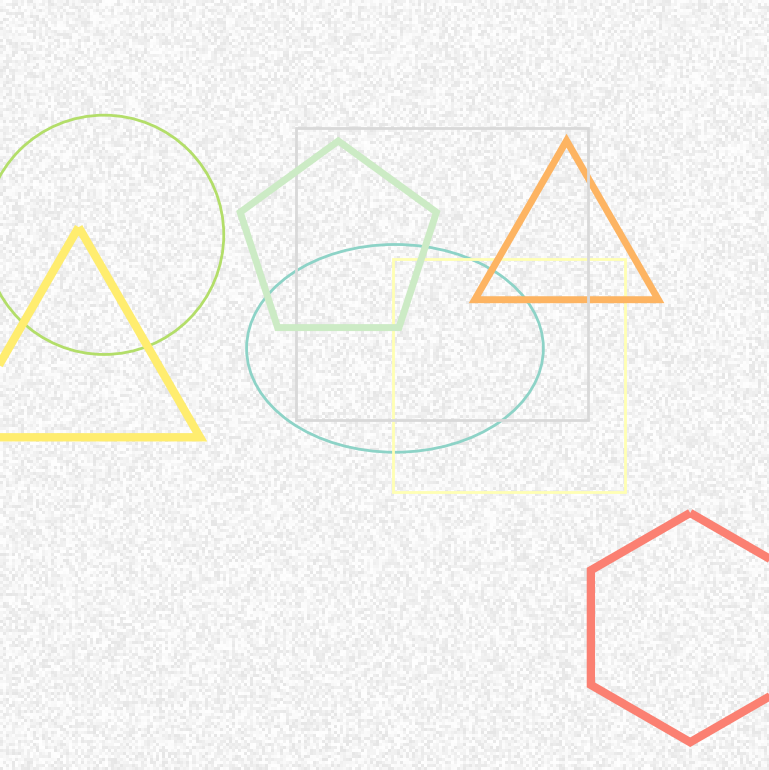[{"shape": "oval", "thickness": 1, "radius": 0.96, "center": [0.513, 0.548]}, {"shape": "square", "thickness": 1, "radius": 0.75, "center": [0.661, 0.513]}, {"shape": "hexagon", "thickness": 3, "radius": 0.74, "center": [0.896, 0.185]}, {"shape": "triangle", "thickness": 2.5, "radius": 0.69, "center": [0.736, 0.68]}, {"shape": "circle", "thickness": 1, "radius": 0.78, "center": [0.135, 0.695]}, {"shape": "square", "thickness": 1, "radius": 0.95, "center": [0.574, 0.644]}, {"shape": "pentagon", "thickness": 2.5, "radius": 0.67, "center": [0.439, 0.683]}, {"shape": "triangle", "thickness": 3, "radius": 0.91, "center": [0.102, 0.523]}]